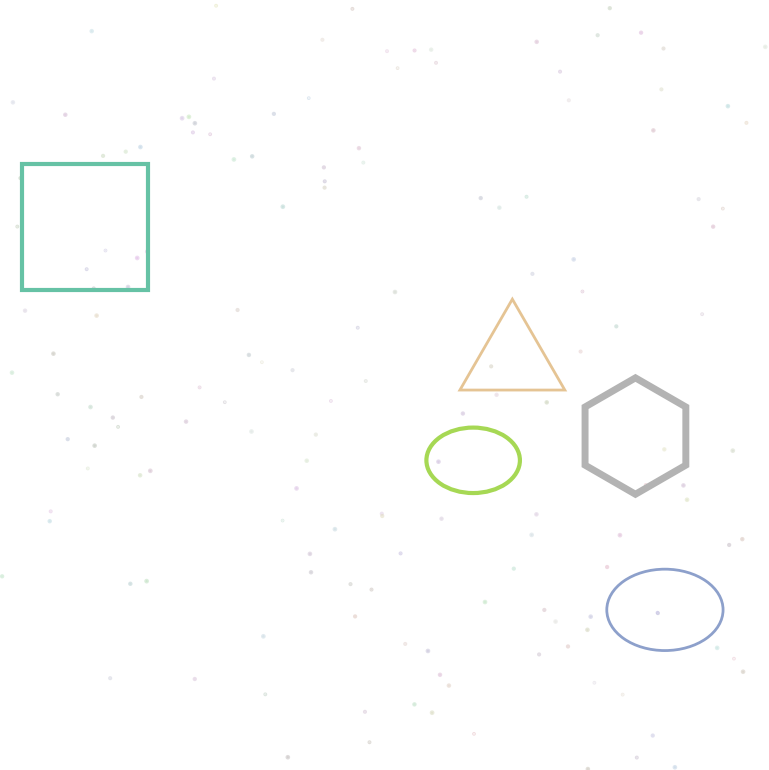[{"shape": "square", "thickness": 1.5, "radius": 0.41, "center": [0.11, 0.705]}, {"shape": "oval", "thickness": 1, "radius": 0.38, "center": [0.864, 0.208]}, {"shape": "oval", "thickness": 1.5, "radius": 0.3, "center": [0.614, 0.402]}, {"shape": "triangle", "thickness": 1, "radius": 0.39, "center": [0.665, 0.533]}, {"shape": "hexagon", "thickness": 2.5, "radius": 0.38, "center": [0.825, 0.434]}]